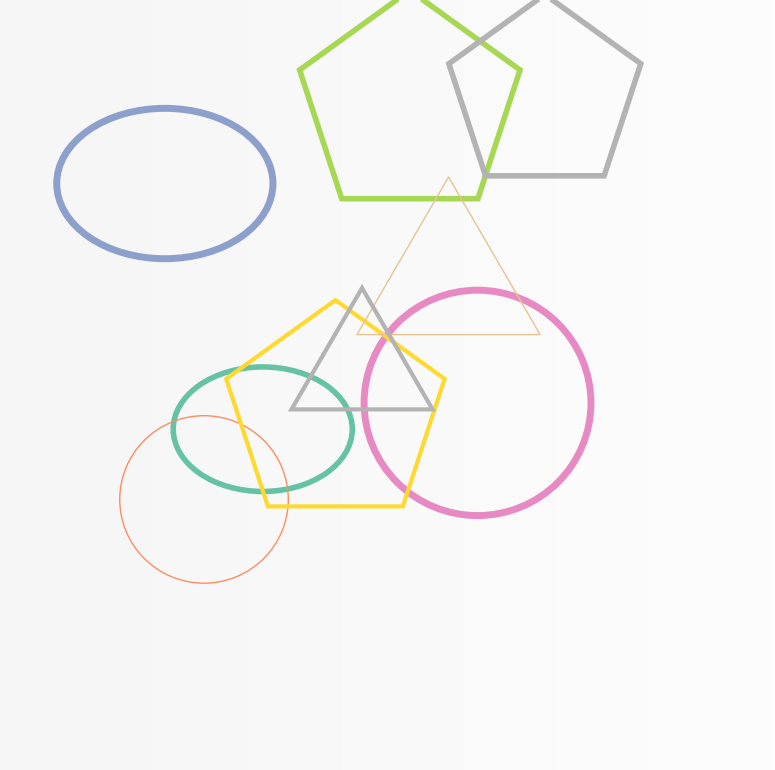[{"shape": "oval", "thickness": 2, "radius": 0.58, "center": [0.339, 0.443]}, {"shape": "circle", "thickness": 0.5, "radius": 0.54, "center": [0.263, 0.351]}, {"shape": "oval", "thickness": 2.5, "radius": 0.7, "center": [0.213, 0.762]}, {"shape": "circle", "thickness": 2.5, "radius": 0.73, "center": [0.616, 0.477]}, {"shape": "pentagon", "thickness": 2, "radius": 0.75, "center": [0.529, 0.863]}, {"shape": "pentagon", "thickness": 1.5, "radius": 0.74, "center": [0.433, 0.462]}, {"shape": "triangle", "thickness": 0.5, "radius": 0.68, "center": [0.579, 0.634]}, {"shape": "triangle", "thickness": 1.5, "radius": 0.53, "center": [0.467, 0.521]}, {"shape": "pentagon", "thickness": 2, "radius": 0.65, "center": [0.703, 0.877]}]